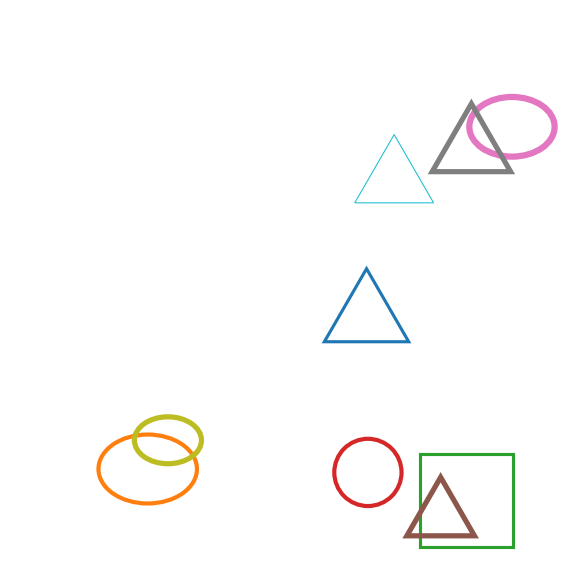[{"shape": "triangle", "thickness": 1.5, "radius": 0.42, "center": [0.635, 0.45]}, {"shape": "oval", "thickness": 2, "radius": 0.43, "center": [0.256, 0.187]}, {"shape": "square", "thickness": 1.5, "radius": 0.4, "center": [0.809, 0.132]}, {"shape": "circle", "thickness": 2, "radius": 0.29, "center": [0.637, 0.181]}, {"shape": "triangle", "thickness": 2.5, "radius": 0.34, "center": [0.763, 0.105]}, {"shape": "oval", "thickness": 3, "radius": 0.37, "center": [0.887, 0.78]}, {"shape": "triangle", "thickness": 2.5, "radius": 0.39, "center": [0.816, 0.741]}, {"shape": "oval", "thickness": 2.5, "radius": 0.29, "center": [0.291, 0.237]}, {"shape": "triangle", "thickness": 0.5, "radius": 0.39, "center": [0.683, 0.687]}]